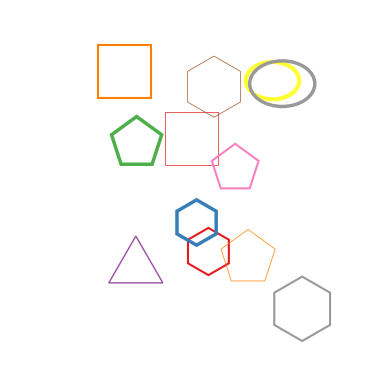[{"shape": "hexagon", "thickness": 1.5, "radius": 0.31, "center": [0.541, 0.347]}, {"shape": "square", "thickness": 0.5, "radius": 0.34, "center": [0.497, 0.64]}, {"shape": "hexagon", "thickness": 2.5, "radius": 0.29, "center": [0.511, 0.422]}, {"shape": "pentagon", "thickness": 2.5, "radius": 0.34, "center": [0.355, 0.629]}, {"shape": "triangle", "thickness": 1, "radius": 0.41, "center": [0.353, 0.306]}, {"shape": "square", "thickness": 1.5, "radius": 0.35, "center": [0.324, 0.814]}, {"shape": "pentagon", "thickness": 0.5, "radius": 0.37, "center": [0.644, 0.33]}, {"shape": "oval", "thickness": 3, "radius": 0.35, "center": [0.708, 0.791]}, {"shape": "hexagon", "thickness": 0.5, "radius": 0.4, "center": [0.556, 0.775]}, {"shape": "pentagon", "thickness": 1.5, "radius": 0.32, "center": [0.611, 0.562]}, {"shape": "hexagon", "thickness": 1.5, "radius": 0.42, "center": [0.785, 0.198]}, {"shape": "oval", "thickness": 2.5, "radius": 0.42, "center": [0.733, 0.783]}]